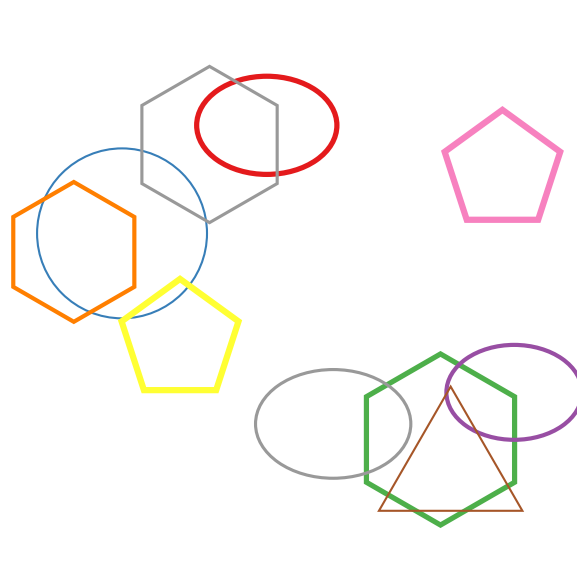[{"shape": "oval", "thickness": 2.5, "radius": 0.61, "center": [0.462, 0.782]}, {"shape": "circle", "thickness": 1, "radius": 0.74, "center": [0.211, 0.595]}, {"shape": "hexagon", "thickness": 2.5, "radius": 0.74, "center": [0.763, 0.238]}, {"shape": "oval", "thickness": 2, "radius": 0.59, "center": [0.89, 0.32]}, {"shape": "hexagon", "thickness": 2, "radius": 0.61, "center": [0.128, 0.563]}, {"shape": "pentagon", "thickness": 3, "radius": 0.53, "center": [0.312, 0.41]}, {"shape": "triangle", "thickness": 1, "radius": 0.72, "center": [0.78, 0.186]}, {"shape": "pentagon", "thickness": 3, "radius": 0.53, "center": [0.87, 0.704]}, {"shape": "hexagon", "thickness": 1.5, "radius": 0.68, "center": [0.363, 0.749]}, {"shape": "oval", "thickness": 1.5, "radius": 0.67, "center": [0.577, 0.265]}]